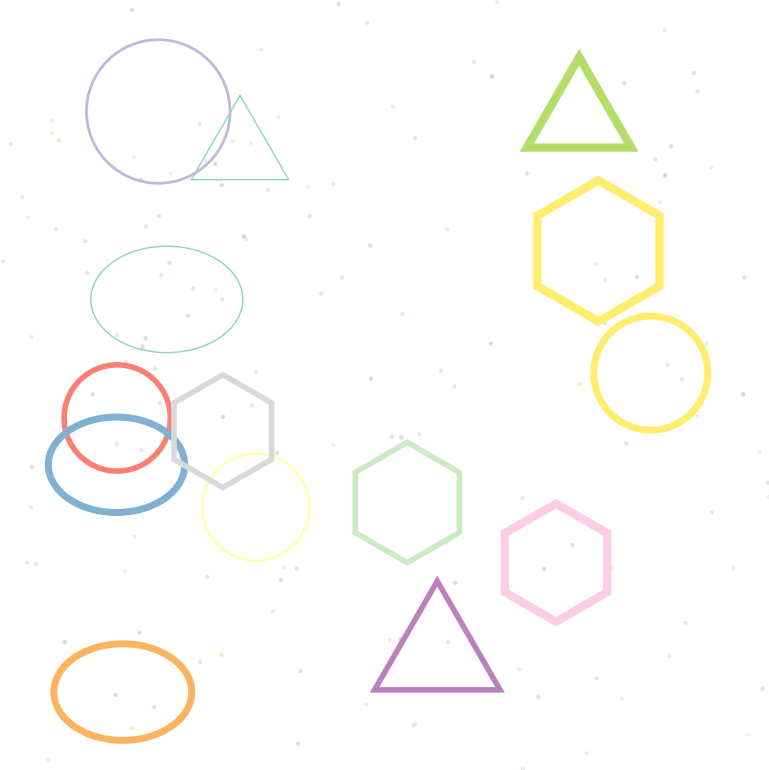[{"shape": "oval", "thickness": 0.5, "radius": 0.49, "center": [0.217, 0.611]}, {"shape": "triangle", "thickness": 0.5, "radius": 0.37, "center": [0.312, 0.803]}, {"shape": "circle", "thickness": 1, "radius": 0.35, "center": [0.332, 0.341]}, {"shape": "circle", "thickness": 1, "radius": 0.47, "center": [0.206, 0.855]}, {"shape": "circle", "thickness": 2, "radius": 0.34, "center": [0.152, 0.457]}, {"shape": "oval", "thickness": 2.5, "radius": 0.44, "center": [0.151, 0.396]}, {"shape": "oval", "thickness": 2.5, "radius": 0.45, "center": [0.159, 0.101]}, {"shape": "triangle", "thickness": 3, "radius": 0.39, "center": [0.752, 0.847]}, {"shape": "hexagon", "thickness": 3, "radius": 0.38, "center": [0.722, 0.269]}, {"shape": "hexagon", "thickness": 2, "radius": 0.37, "center": [0.289, 0.44]}, {"shape": "triangle", "thickness": 2, "radius": 0.47, "center": [0.568, 0.151]}, {"shape": "hexagon", "thickness": 2, "radius": 0.39, "center": [0.529, 0.347]}, {"shape": "hexagon", "thickness": 3, "radius": 0.46, "center": [0.777, 0.674]}, {"shape": "circle", "thickness": 2.5, "radius": 0.37, "center": [0.845, 0.515]}]